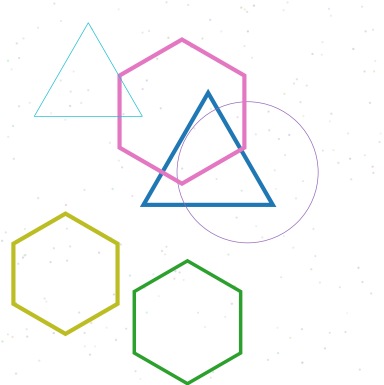[{"shape": "triangle", "thickness": 3, "radius": 0.97, "center": [0.541, 0.565]}, {"shape": "hexagon", "thickness": 2.5, "radius": 0.8, "center": [0.487, 0.163]}, {"shape": "circle", "thickness": 0.5, "radius": 0.92, "center": [0.643, 0.552]}, {"shape": "hexagon", "thickness": 3, "radius": 0.94, "center": [0.473, 0.71]}, {"shape": "hexagon", "thickness": 3, "radius": 0.78, "center": [0.17, 0.289]}, {"shape": "triangle", "thickness": 0.5, "radius": 0.81, "center": [0.229, 0.779]}]